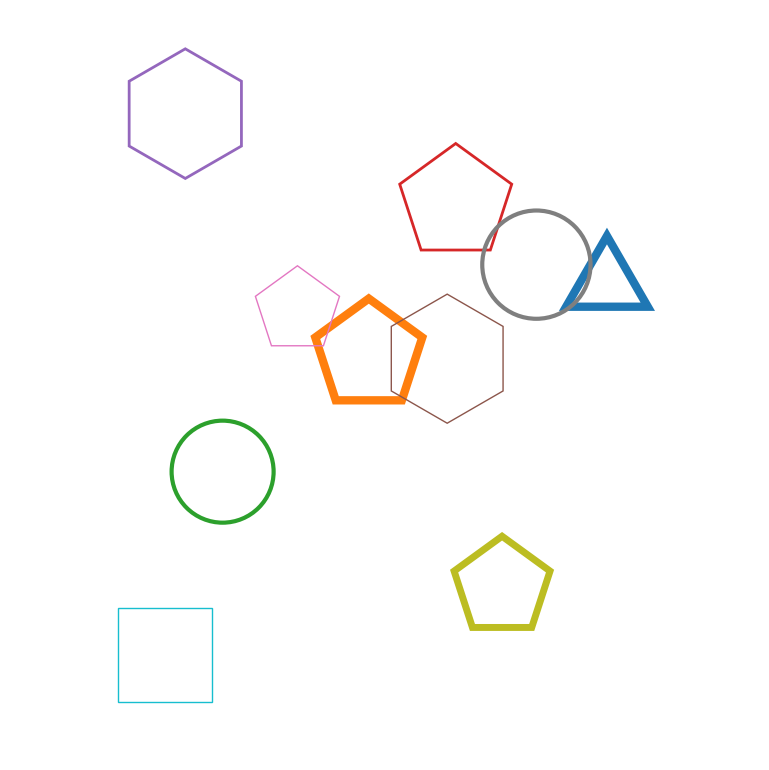[{"shape": "triangle", "thickness": 3, "radius": 0.31, "center": [0.788, 0.632]}, {"shape": "pentagon", "thickness": 3, "radius": 0.37, "center": [0.479, 0.539]}, {"shape": "circle", "thickness": 1.5, "radius": 0.33, "center": [0.289, 0.387]}, {"shape": "pentagon", "thickness": 1, "radius": 0.38, "center": [0.592, 0.737]}, {"shape": "hexagon", "thickness": 1, "radius": 0.42, "center": [0.241, 0.852]}, {"shape": "hexagon", "thickness": 0.5, "radius": 0.42, "center": [0.581, 0.534]}, {"shape": "pentagon", "thickness": 0.5, "radius": 0.29, "center": [0.386, 0.597]}, {"shape": "circle", "thickness": 1.5, "radius": 0.35, "center": [0.697, 0.656]}, {"shape": "pentagon", "thickness": 2.5, "radius": 0.33, "center": [0.652, 0.238]}, {"shape": "square", "thickness": 0.5, "radius": 0.31, "center": [0.214, 0.149]}]